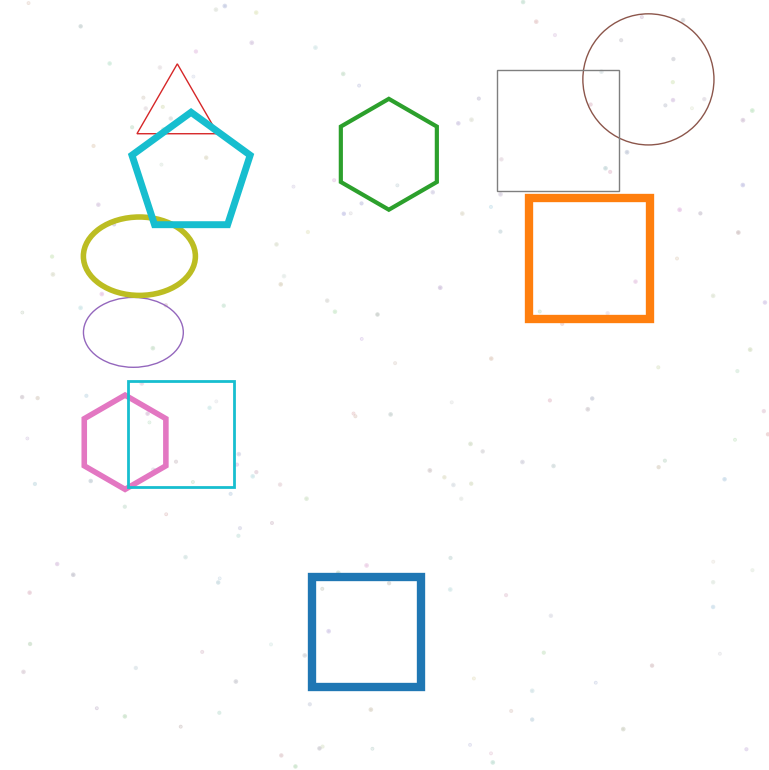[{"shape": "square", "thickness": 3, "radius": 0.35, "center": [0.476, 0.179]}, {"shape": "square", "thickness": 3, "radius": 0.39, "center": [0.765, 0.664]}, {"shape": "hexagon", "thickness": 1.5, "radius": 0.36, "center": [0.505, 0.8]}, {"shape": "triangle", "thickness": 0.5, "radius": 0.3, "center": [0.23, 0.857]}, {"shape": "oval", "thickness": 0.5, "radius": 0.32, "center": [0.173, 0.568]}, {"shape": "circle", "thickness": 0.5, "radius": 0.43, "center": [0.842, 0.897]}, {"shape": "hexagon", "thickness": 2, "radius": 0.31, "center": [0.162, 0.426]}, {"shape": "square", "thickness": 0.5, "radius": 0.39, "center": [0.725, 0.831]}, {"shape": "oval", "thickness": 2, "radius": 0.36, "center": [0.181, 0.667]}, {"shape": "square", "thickness": 1, "radius": 0.34, "center": [0.235, 0.437]}, {"shape": "pentagon", "thickness": 2.5, "radius": 0.4, "center": [0.248, 0.773]}]